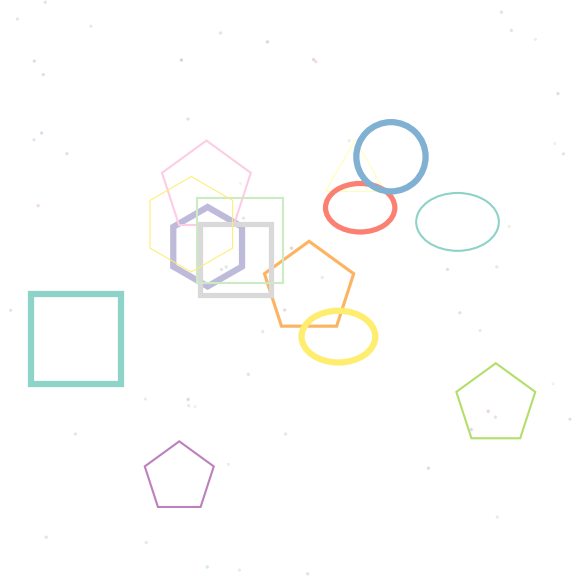[{"shape": "square", "thickness": 3, "radius": 0.39, "center": [0.132, 0.413]}, {"shape": "oval", "thickness": 1, "radius": 0.36, "center": [0.792, 0.615]}, {"shape": "triangle", "thickness": 0.5, "radius": 0.3, "center": [0.615, 0.697]}, {"shape": "hexagon", "thickness": 3, "radius": 0.34, "center": [0.36, 0.572]}, {"shape": "oval", "thickness": 2.5, "radius": 0.3, "center": [0.624, 0.639]}, {"shape": "circle", "thickness": 3, "radius": 0.3, "center": [0.677, 0.728]}, {"shape": "pentagon", "thickness": 1.5, "radius": 0.41, "center": [0.535, 0.5]}, {"shape": "pentagon", "thickness": 1, "radius": 0.36, "center": [0.859, 0.298]}, {"shape": "pentagon", "thickness": 1, "radius": 0.4, "center": [0.357, 0.675]}, {"shape": "square", "thickness": 2.5, "radius": 0.31, "center": [0.408, 0.549]}, {"shape": "pentagon", "thickness": 1, "radius": 0.31, "center": [0.31, 0.172]}, {"shape": "square", "thickness": 1, "radius": 0.37, "center": [0.415, 0.583]}, {"shape": "oval", "thickness": 3, "radius": 0.32, "center": [0.586, 0.416]}, {"shape": "hexagon", "thickness": 0.5, "radius": 0.41, "center": [0.331, 0.611]}]